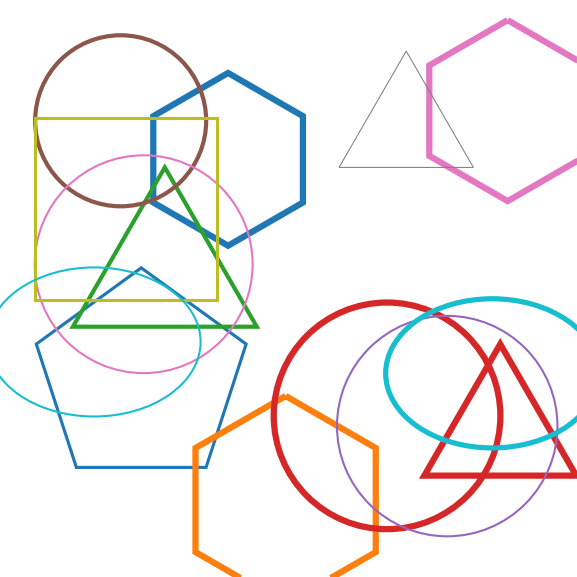[{"shape": "pentagon", "thickness": 1.5, "radius": 0.96, "center": [0.245, 0.344]}, {"shape": "hexagon", "thickness": 3, "radius": 0.75, "center": [0.395, 0.723]}, {"shape": "hexagon", "thickness": 3, "radius": 0.9, "center": [0.495, 0.133]}, {"shape": "triangle", "thickness": 2, "radius": 0.92, "center": [0.285, 0.525]}, {"shape": "triangle", "thickness": 3, "radius": 0.76, "center": [0.866, 0.251]}, {"shape": "circle", "thickness": 3, "radius": 0.98, "center": [0.67, 0.279]}, {"shape": "circle", "thickness": 1, "radius": 0.95, "center": [0.774, 0.261]}, {"shape": "circle", "thickness": 2, "radius": 0.74, "center": [0.209, 0.79]}, {"shape": "hexagon", "thickness": 3, "radius": 0.78, "center": [0.879, 0.808]}, {"shape": "circle", "thickness": 1, "radius": 0.94, "center": [0.249, 0.542]}, {"shape": "triangle", "thickness": 0.5, "radius": 0.67, "center": [0.703, 0.776]}, {"shape": "square", "thickness": 1.5, "radius": 0.79, "center": [0.218, 0.638]}, {"shape": "oval", "thickness": 1, "radius": 0.92, "center": [0.163, 0.407]}, {"shape": "oval", "thickness": 2.5, "radius": 0.92, "center": [0.852, 0.353]}]